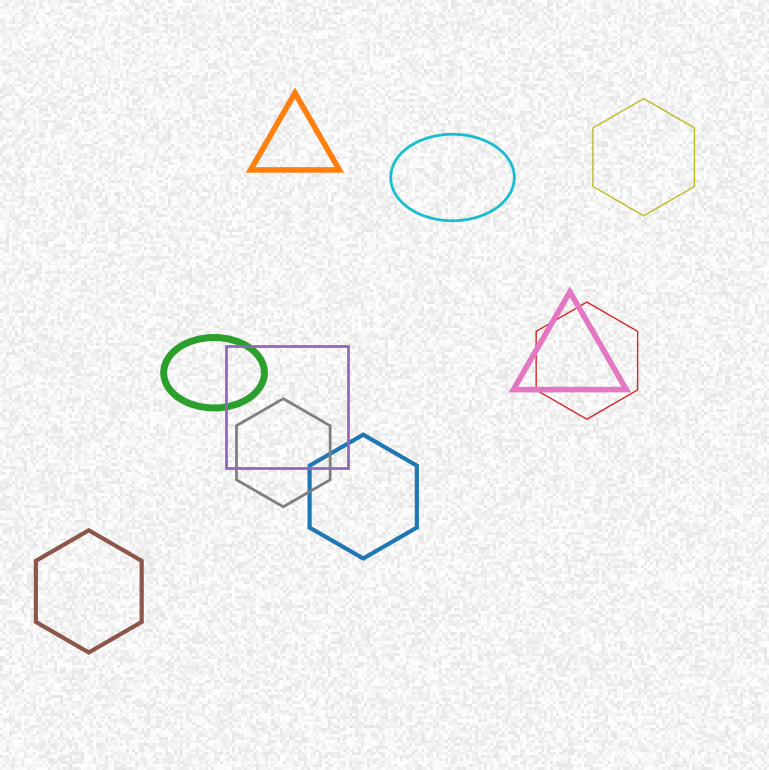[{"shape": "hexagon", "thickness": 1.5, "radius": 0.4, "center": [0.472, 0.355]}, {"shape": "triangle", "thickness": 2, "radius": 0.33, "center": [0.383, 0.813]}, {"shape": "oval", "thickness": 2.5, "radius": 0.33, "center": [0.278, 0.516]}, {"shape": "hexagon", "thickness": 0.5, "radius": 0.38, "center": [0.762, 0.532]}, {"shape": "square", "thickness": 1, "radius": 0.4, "center": [0.373, 0.471]}, {"shape": "hexagon", "thickness": 1.5, "radius": 0.4, "center": [0.115, 0.232]}, {"shape": "triangle", "thickness": 2, "radius": 0.42, "center": [0.74, 0.536]}, {"shape": "hexagon", "thickness": 1, "radius": 0.35, "center": [0.368, 0.412]}, {"shape": "hexagon", "thickness": 0.5, "radius": 0.38, "center": [0.836, 0.796]}, {"shape": "oval", "thickness": 1, "radius": 0.4, "center": [0.588, 0.769]}]